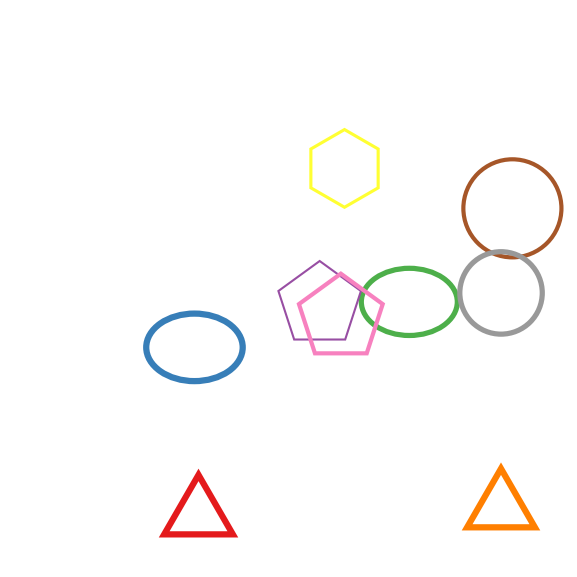[{"shape": "triangle", "thickness": 3, "radius": 0.34, "center": [0.344, 0.108]}, {"shape": "oval", "thickness": 3, "radius": 0.42, "center": [0.337, 0.398]}, {"shape": "oval", "thickness": 2.5, "radius": 0.42, "center": [0.709, 0.476]}, {"shape": "pentagon", "thickness": 1, "radius": 0.38, "center": [0.554, 0.472]}, {"shape": "triangle", "thickness": 3, "radius": 0.34, "center": [0.868, 0.12]}, {"shape": "hexagon", "thickness": 1.5, "radius": 0.34, "center": [0.597, 0.708]}, {"shape": "circle", "thickness": 2, "radius": 0.42, "center": [0.887, 0.638]}, {"shape": "pentagon", "thickness": 2, "radius": 0.38, "center": [0.59, 0.449]}, {"shape": "circle", "thickness": 2.5, "radius": 0.36, "center": [0.868, 0.492]}]